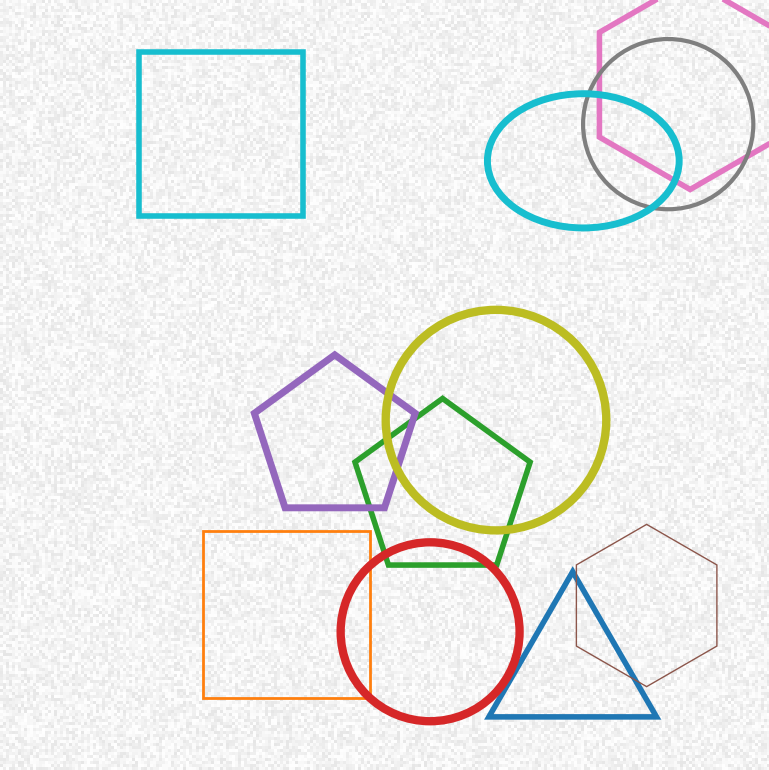[{"shape": "triangle", "thickness": 2, "radius": 0.63, "center": [0.744, 0.132]}, {"shape": "square", "thickness": 1, "radius": 0.54, "center": [0.372, 0.202]}, {"shape": "pentagon", "thickness": 2, "radius": 0.6, "center": [0.575, 0.363]}, {"shape": "circle", "thickness": 3, "radius": 0.58, "center": [0.559, 0.18]}, {"shape": "pentagon", "thickness": 2.5, "radius": 0.55, "center": [0.435, 0.429]}, {"shape": "hexagon", "thickness": 0.5, "radius": 0.53, "center": [0.84, 0.214]}, {"shape": "hexagon", "thickness": 2, "radius": 0.68, "center": [0.896, 0.89]}, {"shape": "circle", "thickness": 1.5, "radius": 0.55, "center": [0.868, 0.839]}, {"shape": "circle", "thickness": 3, "radius": 0.72, "center": [0.644, 0.454]}, {"shape": "oval", "thickness": 2.5, "radius": 0.62, "center": [0.758, 0.791]}, {"shape": "square", "thickness": 2, "radius": 0.53, "center": [0.287, 0.826]}]